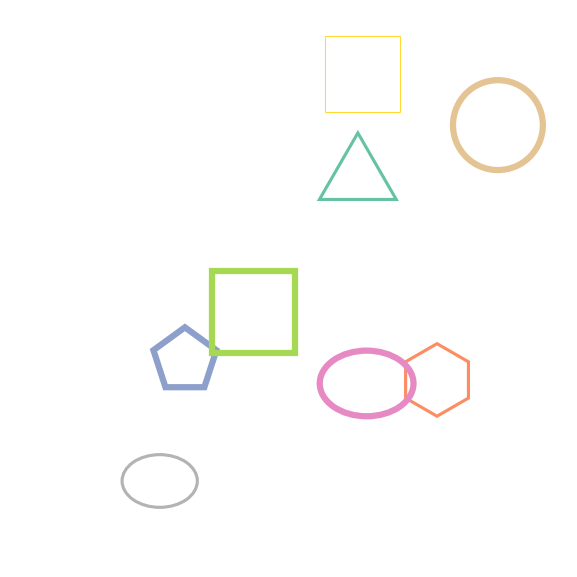[{"shape": "triangle", "thickness": 1.5, "radius": 0.38, "center": [0.62, 0.692]}, {"shape": "hexagon", "thickness": 1.5, "radius": 0.31, "center": [0.757, 0.341]}, {"shape": "pentagon", "thickness": 3, "radius": 0.29, "center": [0.32, 0.375]}, {"shape": "oval", "thickness": 3, "radius": 0.41, "center": [0.635, 0.335]}, {"shape": "square", "thickness": 3, "radius": 0.36, "center": [0.439, 0.459]}, {"shape": "square", "thickness": 0.5, "radius": 0.33, "center": [0.628, 0.871]}, {"shape": "circle", "thickness": 3, "radius": 0.39, "center": [0.862, 0.782]}, {"shape": "oval", "thickness": 1.5, "radius": 0.33, "center": [0.277, 0.166]}]